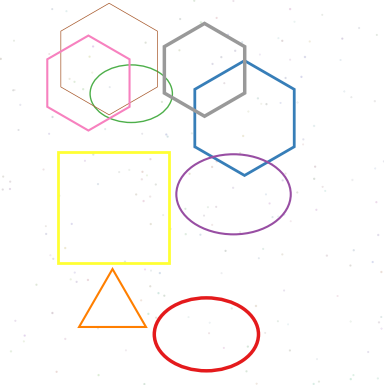[{"shape": "oval", "thickness": 2.5, "radius": 0.68, "center": [0.536, 0.132]}, {"shape": "hexagon", "thickness": 2, "radius": 0.75, "center": [0.635, 0.693]}, {"shape": "oval", "thickness": 1, "radius": 0.53, "center": [0.341, 0.757]}, {"shape": "oval", "thickness": 1.5, "radius": 0.74, "center": [0.607, 0.495]}, {"shape": "triangle", "thickness": 1.5, "radius": 0.5, "center": [0.292, 0.201]}, {"shape": "square", "thickness": 2, "radius": 0.72, "center": [0.294, 0.461]}, {"shape": "hexagon", "thickness": 0.5, "radius": 0.72, "center": [0.283, 0.847]}, {"shape": "hexagon", "thickness": 1.5, "radius": 0.62, "center": [0.23, 0.784]}, {"shape": "hexagon", "thickness": 2.5, "radius": 0.6, "center": [0.531, 0.819]}]